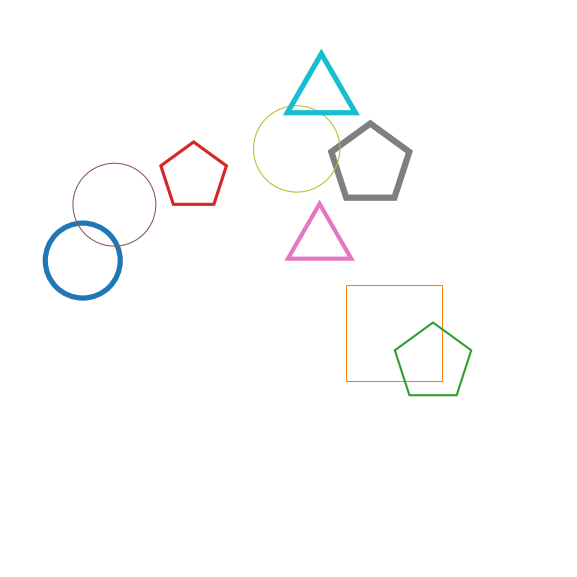[{"shape": "circle", "thickness": 2.5, "radius": 0.32, "center": [0.143, 0.548]}, {"shape": "square", "thickness": 0.5, "radius": 0.41, "center": [0.683, 0.422]}, {"shape": "pentagon", "thickness": 1, "radius": 0.35, "center": [0.75, 0.371]}, {"shape": "pentagon", "thickness": 1.5, "radius": 0.3, "center": [0.335, 0.694]}, {"shape": "circle", "thickness": 0.5, "radius": 0.36, "center": [0.198, 0.645]}, {"shape": "triangle", "thickness": 2, "radius": 0.32, "center": [0.553, 0.583]}, {"shape": "pentagon", "thickness": 3, "radius": 0.35, "center": [0.641, 0.714]}, {"shape": "circle", "thickness": 0.5, "radius": 0.37, "center": [0.514, 0.741]}, {"shape": "triangle", "thickness": 2.5, "radius": 0.34, "center": [0.557, 0.838]}]